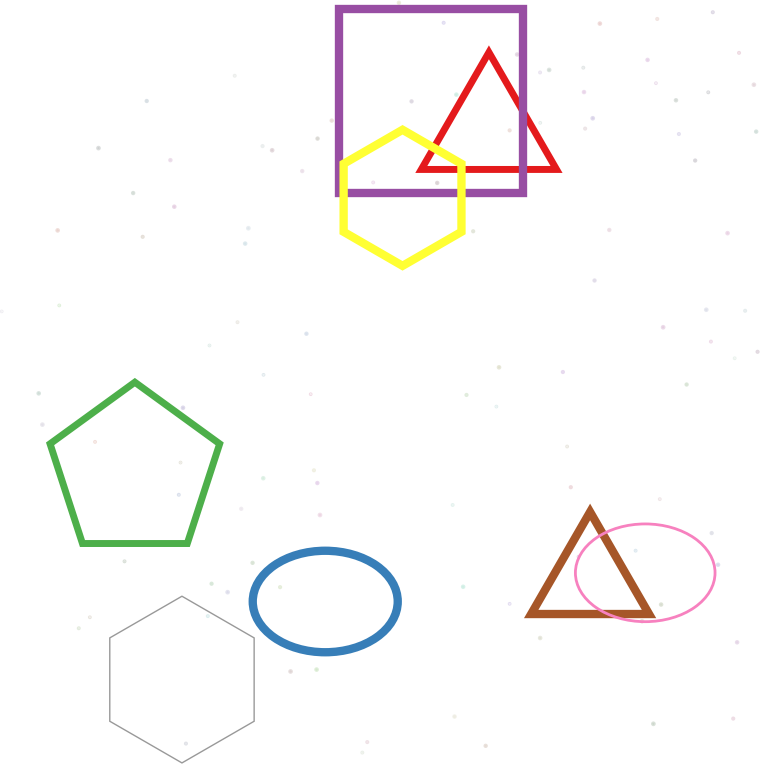[{"shape": "triangle", "thickness": 2.5, "radius": 0.51, "center": [0.635, 0.831]}, {"shape": "oval", "thickness": 3, "radius": 0.47, "center": [0.422, 0.219]}, {"shape": "pentagon", "thickness": 2.5, "radius": 0.58, "center": [0.175, 0.388]}, {"shape": "square", "thickness": 3, "radius": 0.6, "center": [0.56, 0.869]}, {"shape": "hexagon", "thickness": 3, "radius": 0.44, "center": [0.523, 0.743]}, {"shape": "triangle", "thickness": 3, "radius": 0.44, "center": [0.766, 0.247]}, {"shape": "oval", "thickness": 1, "radius": 0.45, "center": [0.838, 0.256]}, {"shape": "hexagon", "thickness": 0.5, "radius": 0.54, "center": [0.236, 0.117]}]